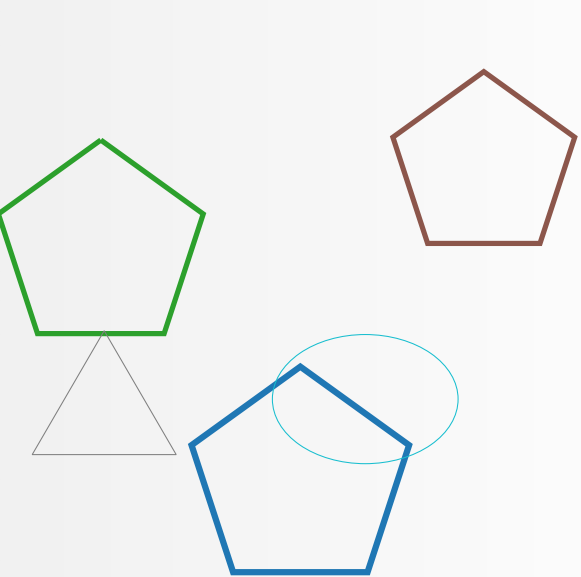[{"shape": "pentagon", "thickness": 3, "radius": 0.98, "center": [0.517, 0.167]}, {"shape": "pentagon", "thickness": 2.5, "radius": 0.93, "center": [0.173, 0.571]}, {"shape": "pentagon", "thickness": 2.5, "radius": 0.82, "center": [0.832, 0.711]}, {"shape": "triangle", "thickness": 0.5, "radius": 0.72, "center": [0.179, 0.283]}, {"shape": "oval", "thickness": 0.5, "radius": 0.8, "center": [0.628, 0.308]}]